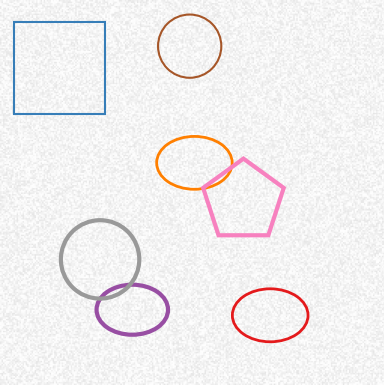[{"shape": "oval", "thickness": 2, "radius": 0.49, "center": [0.702, 0.181]}, {"shape": "square", "thickness": 1.5, "radius": 0.59, "center": [0.155, 0.823]}, {"shape": "oval", "thickness": 3, "radius": 0.46, "center": [0.344, 0.196]}, {"shape": "oval", "thickness": 2, "radius": 0.49, "center": [0.505, 0.577]}, {"shape": "circle", "thickness": 1.5, "radius": 0.41, "center": [0.493, 0.88]}, {"shape": "pentagon", "thickness": 3, "radius": 0.55, "center": [0.632, 0.478]}, {"shape": "circle", "thickness": 3, "radius": 0.51, "center": [0.26, 0.326]}]